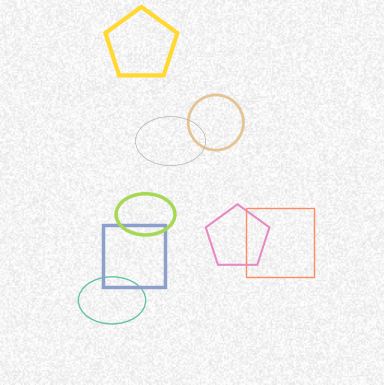[{"shape": "oval", "thickness": 1, "radius": 0.44, "center": [0.291, 0.22]}, {"shape": "square", "thickness": 1, "radius": 0.44, "center": [0.728, 0.37]}, {"shape": "square", "thickness": 2.5, "radius": 0.41, "center": [0.347, 0.335]}, {"shape": "pentagon", "thickness": 1.5, "radius": 0.43, "center": [0.617, 0.383]}, {"shape": "oval", "thickness": 2.5, "radius": 0.38, "center": [0.378, 0.443]}, {"shape": "pentagon", "thickness": 3, "radius": 0.49, "center": [0.367, 0.884]}, {"shape": "circle", "thickness": 2, "radius": 0.36, "center": [0.561, 0.682]}, {"shape": "oval", "thickness": 0.5, "radius": 0.46, "center": [0.443, 0.633]}]